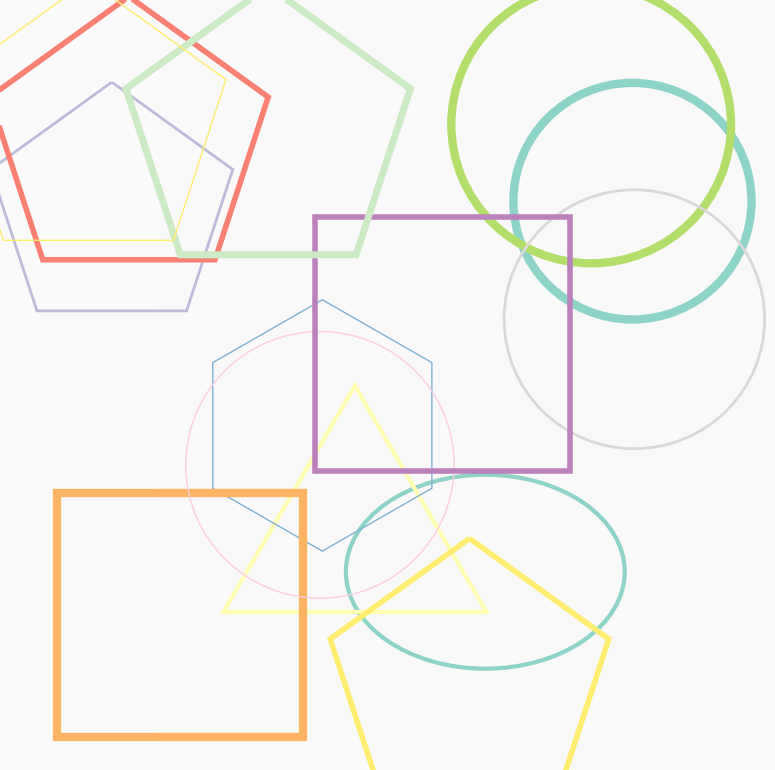[{"shape": "circle", "thickness": 3, "radius": 0.77, "center": [0.816, 0.739]}, {"shape": "oval", "thickness": 1.5, "radius": 0.9, "center": [0.626, 0.258]}, {"shape": "triangle", "thickness": 1.5, "radius": 0.98, "center": [0.458, 0.303]}, {"shape": "pentagon", "thickness": 1, "radius": 0.82, "center": [0.144, 0.729]}, {"shape": "pentagon", "thickness": 2, "radius": 0.95, "center": [0.166, 0.816]}, {"shape": "hexagon", "thickness": 0.5, "radius": 0.82, "center": [0.416, 0.447]}, {"shape": "square", "thickness": 3, "radius": 0.79, "center": [0.232, 0.201]}, {"shape": "circle", "thickness": 3, "radius": 0.9, "center": [0.763, 0.838]}, {"shape": "circle", "thickness": 0.5, "radius": 0.87, "center": [0.413, 0.396]}, {"shape": "circle", "thickness": 1, "radius": 0.84, "center": [0.819, 0.585]}, {"shape": "square", "thickness": 2, "radius": 0.82, "center": [0.571, 0.554]}, {"shape": "pentagon", "thickness": 2.5, "radius": 0.96, "center": [0.346, 0.825]}, {"shape": "pentagon", "thickness": 2, "radius": 0.94, "center": [0.606, 0.112]}, {"shape": "pentagon", "thickness": 0.5, "radius": 0.93, "center": [0.114, 0.839]}]